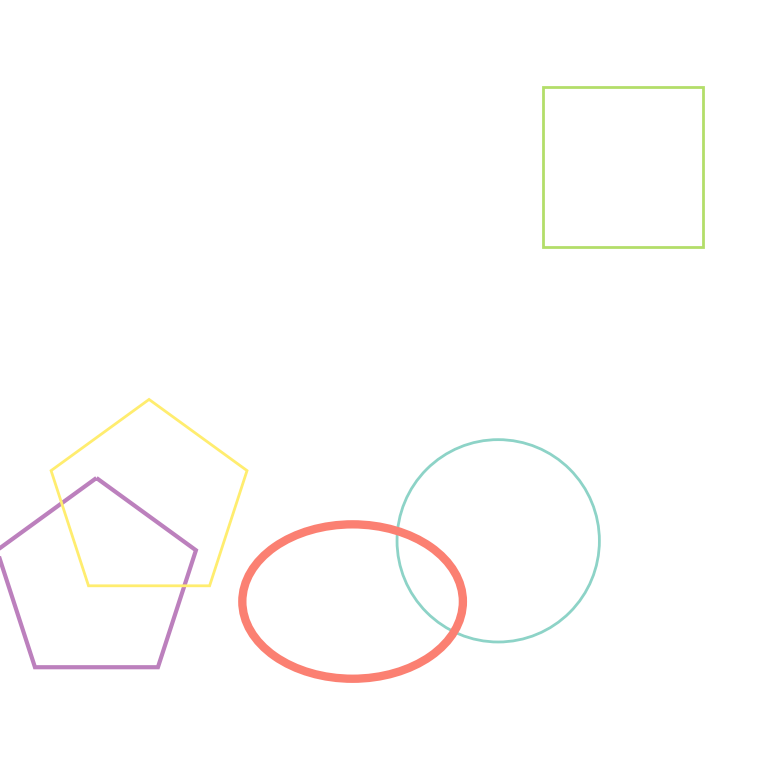[{"shape": "circle", "thickness": 1, "radius": 0.66, "center": [0.647, 0.298]}, {"shape": "oval", "thickness": 3, "radius": 0.72, "center": [0.458, 0.219]}, {"shape": "square", "thickness": 1, "radius": 0.52, "center": [0.809, 0.783]}, {"shape": "pentagon", "thickness": 1.5, "radius": 0.68, "center": [0.125, 0.243]}, {"shape": "pentagon", "thickness": 1, "radius": 0.67, "center": [0.194, 0.347]}]